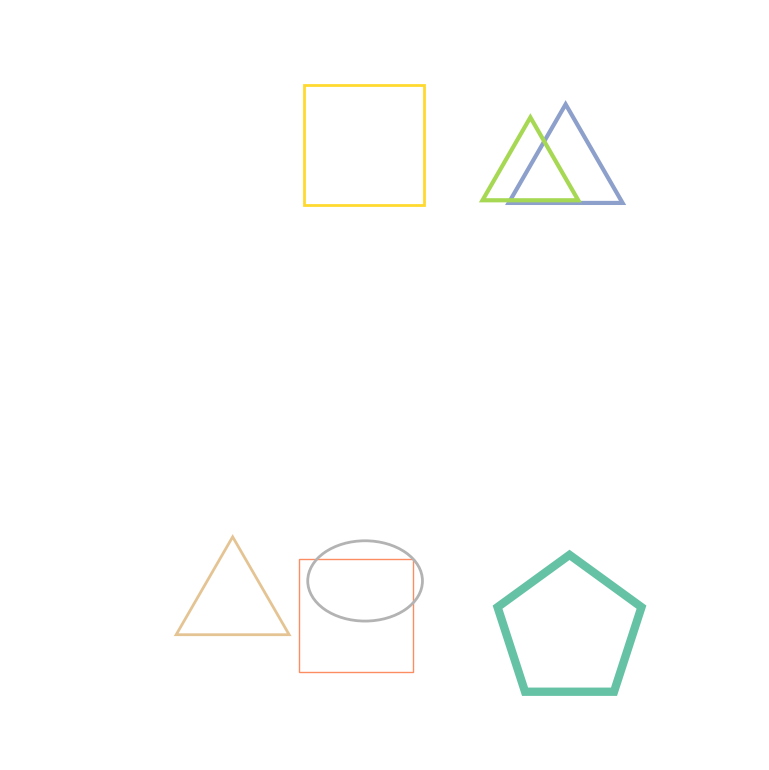[{"shape": "pentagon", "thickness": 3, "radius": 0.49, "center": [0.74, 0.181]}, {"shape": "square", "thickness": 0.5, "radius": 0.37, "center": [0.462, 0.201]}, {"shape": "triangle", "thickness": 1.5, "radius": 0.43, "center": [0.735, 0.779]}, {"shape": "triangle", "thickness": 1.5, "radius": 0.36, "center": [0.689, 0.776]}, {"shape": "square", "thickness": 1, "radius": 0.39, "center": [0.473, 0.812]}, {"shape": "triangle", "thickness": 1, "radius": 0.42, "center": [0.302, 0.218]}, {"shape": "oval", "thickness": 1, "radius": 0.37, "center": [0.474, 0.246]}]